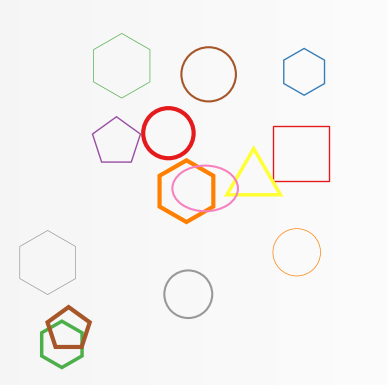[{"shape": "square", "thickness": 1, "radius": 0.36, "center": [0.777, 0.602]}, {"shape": "circle", "thickness": 3, "radius": 0.33, "center": [0.435, 0.654]}, {"shape": "hexagon", "thickness": 1, "radius": 0.3, "center": [0.785, 0.813]}, {"shape": "hexagon", "thickness": 0.5, "radius": 0.42, "center": [0.314, 0.829]}, {"shape": "hexagon", "thickness": 2.5, "radius": 0.3, "center": [0.16, 0.106]}, {"shape": "pentagon", "thickness": 1, "radius": 0.33, "center": [0.301, 0.632]}, {"shape": "hexagon", "thickness": 3, "radius": 0.4, "center": [0.481, 0.503]}, {"shape": "circle", "thickness": 0.5, "radius": 0.31, "center": [0.766, 0.345]}, {"shape": "triangle", "thickness": 2.5, "radius": 0.4, "center": [0.655, 0.534]}, {"shape": "pentagon", "thickness": 3, "radius": 0.29, "center": [0.177, 0.145]}, {"shape": "circle", "thickness": 1.5, "radius": 0.35, "center": [0.538, 0.807]}, {"shape": "oval", "thickness": 1.5, "radius": 0.42, "center": [0.529, 0.511]}, {"shape": "circle", "thickness": 1.5, "radius": 0.31, "center": [0.486, 0.236]}, {"shape": "hexagon", "thickness": 0.5, "radius": 0.42, "center": [0.123, 0.318]}]